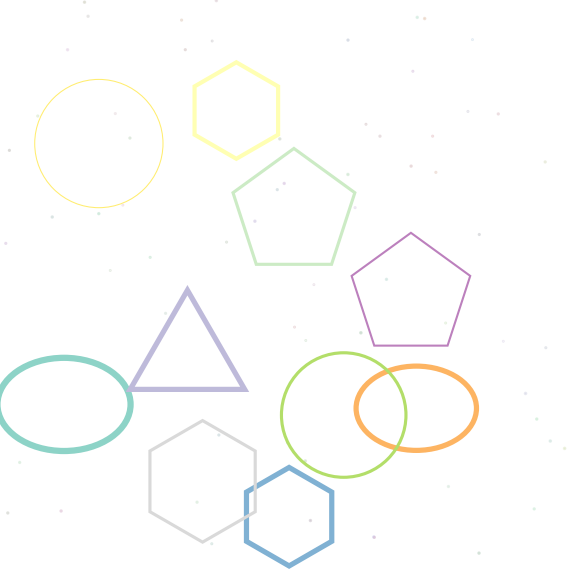[{"shape": "oval", "thickness": 3, "radius": 0.58, "center": [0.111, 0.299]}, {"shape": "hexagon", "thickness": 2, "radius": 0.42, "center": [0.409, 0.808]}, {"shape": "triangle", "thickness": 2.5, "radius": 0.57, "center": [0.325, 0.382]}, {"shape": "hexagon", "thickness": 2.5, "radius": 0.43, "center": [0.501, 0.104]}, {"shape": "oval", "thickness": 2.5, "radius": 0.52, "center": [0.721, 0.292]}, {"shape": "circle", "thickness": 1.5, "radius": 0.54, "center": [0.595, 0.28]}, {"shape": "hexagon", "thickness": 1.5, "radius": 0.53, "center": [0.351, 0.166]}, {"shape": "pentagon", "thickness": 1, "radius": 0.54, "center": [0.712, 0.488]}, {"shape": "pentagon", "thickness": 1.5, "radius": 0.55, "center": [0.509, 0.631]}, {"shape": "circle", "thickness": 0.5, "radius": 0.56, "center": [0.171, 0.751]}]